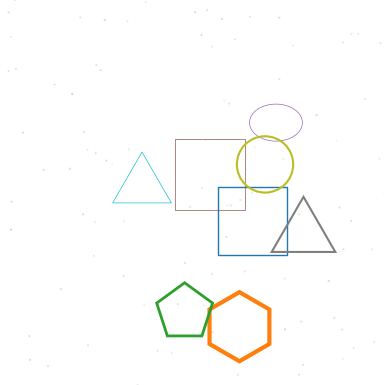[{"shape": "square", "thickness": 1, "radius": 0.45, "center": [0.656, 0.425]}, {"shape": "hexagon", "thickness": 3, "radius": 0.45, "center": [0.622, 0.151]}, {"shape": "pentagon", "thickness": 2, "radius": 0.38, "center": [0.48, 0.189]}, {"shape": "oval", "thickness": 0.5, "radius": 0.34, "center": [0.717, 0.681]}, {"shape": "square", "thickness": 0.5, "radius": 0.46, "center": [0.545, 0.547]}, {"shape": "triangle", "thickness": 1.5, "radius": 0.48, "center": [0.788, 0.393]}, {"shape": "circle", "thickness": 1.5, "radius": 0.37, "center": [0.688, 0.573]}, {"shape": "triangle", "thickness": 0.5, "radius": 0.44, "center": [0.369, 0.517]}]